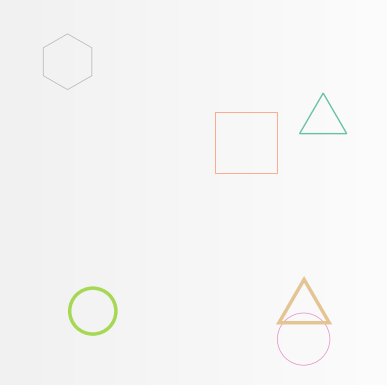[{"shape": "triangle", "thickness": 1, "radius": 0.35, "center": [0.834, 0.688]}, {"shape": "square", "thickness": 0.5, "radius": 0.4, "center": [0.635, 0.63]}, {"shape": "circle", "thickness": 0.5, "radius": 0.34, "center": [0.784, 0.119]}, {"shape": "circle", "thickness": 2.5, "radius": 0.3, "center": [0.24, 0.192]}, {"shape": "triangle", "thickness": 2.5, "radius": 0.37, "center": [0.785, 0.199]}, {"shape": "hexagon", "thickness": 0.5, "radius": 0.36, "center": [0.174, 0.84]}]